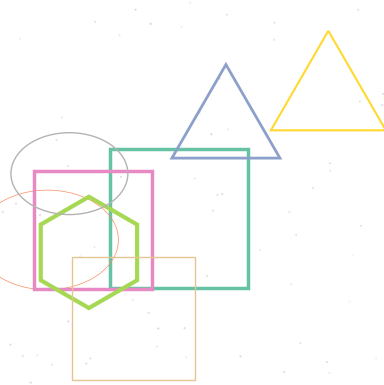[{"shape": "square", "thickness": 2.5, "radius": 0.9, "center": [0.465, 0.433]}, {"shape": "oval", "thickness": 0.5, "radius": 0.92, "center": [0.123, 0.377]}, {"shape": "triangle", "thickness": 2, "radius": 0.81, "center": [0.587, 0.67]}, {"shape": "square", "thickness": 2.5, "radius": 0.77, "center": [0.241, 0.402]}, {"shape": "hexagon", "thickness": 3, "radius": 0.72, "center": [0.231, 0.344]}, {"shape": "triangle", "thickness": 1.5, "radius": 0.86, "center": [0.853, 0.748]}, {"shape": "square", "thickness": 1, "radius": 0.8, "center": [0.346, 0.172]}, {"shape": "oval", "thickness": 1, "radius": 0.76, "center": [0.18, 0.549]}]